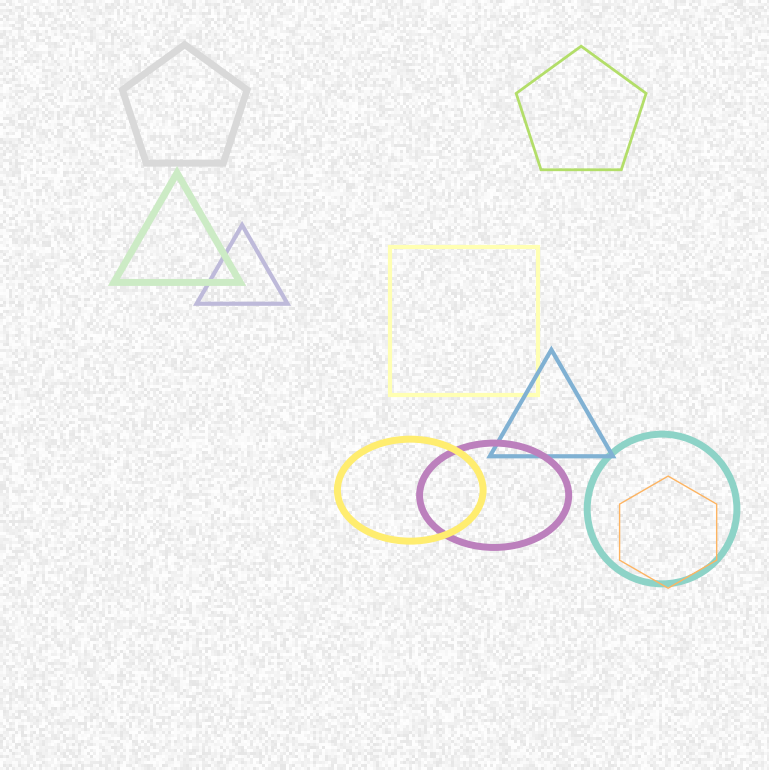[{"shape": "circle", "thickness": 2.5, "radius": 0.49, "center": [0.86, 0.339]}, {"shape": "square", "thickness": 1.5, "radius": 0.48, "center": [0.603, 0.584]}, {"shape": "triangle", "thickness": 1.5, "radius": 0.34, "center": [0.314, 0.64]}, {"shape": "triangle", "thickness": 1.5, "radius": 0.46, "center": [0.716, 0.454]}, {"shape": "hexagon", "thickness": 0.5, "radius": 0.36, "center": [0.868, 0.309]}, {"shape": "pentagon", "thickness": 1, "radius": 0.44, "center": [0.755, 0.851]}, {"shape": "pentagon", "thickness": 2.5, "radius": 0.43, "center": [0.24, 0.857]}, {"shape": "oval", "thickness": 2.5, "radius": 0.48, "center": [0.642, 0.357]}, {"shape": "triangle", "thickness": 2.5, "radius": 0.47, "center": [0.23, 0.681]}, {"shape": "oval", "thickness": 2.5, "radius": 0.47, "center": [0.533, 0.363]}]